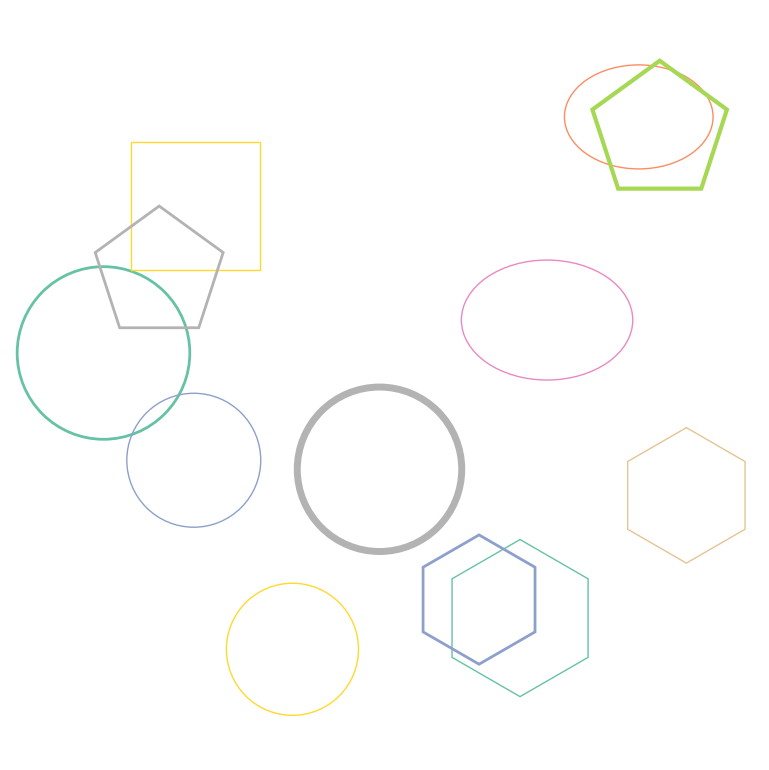[{"shape": "hexagon", "thickness": 0.5, "radius": 0.51, "center": [0.675, 0.197]}, {"shape": "circle", "thickness": 1, "radius": 0.56, "center": [0.134, 0.542]}, {"shape": "oval", "thickness": 0.5, "radius": 0.48, "center": [0.83, 0.848]}, {"shape": "hexagon", "thickness": 1, "radius": 0.42, "center": [0.622, 0.221]}, {"shape": "circle", "thickness": 0.5, "radius": 0.43, "center": [0.252, 0.402]}, {"shape": "oval", "thickness": 0.5, "radius": 0.56, "center": [0.71, 0.584]}, {"shape": "pentagon", "thickness": 1.5, "radius": 0.46, "center": [0.857, 0.829]}, {"shape": "circle", "thickness": 0.5, "radius": 0.43, "center": [0.38, 0.157]}, {"shape": "square", "thickness": 0.5, "radius": 0.42, "center": [0.254, 0.733]}, {"shape": "hexagon", "thickness": 0.5, "radius": 0.44, "center": [0.891, 0.357]}, {"shape": "circle", "thickness": 2.5, "radius": 0.53, "center": [0.493, 0.391]}, {"shape": "pentagon", "thickness": 1, "radius": 0.44, "center": [0.207, 0.645]}]